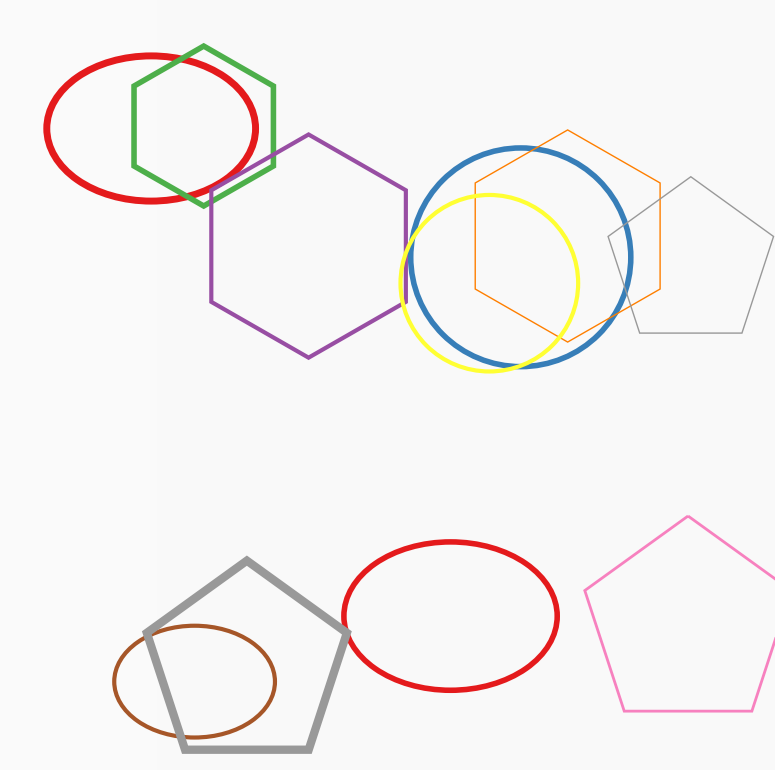[{"shape": "oval", "thickness": 2, "radius": 0.69, "center": [0.581, 0.2]}, {"shape": "oval", "thickness": 2.5, "radius": 0.67, "center": [0.195, 0.833]}, {"shape": "circle", "thickness": 2, "radius": 0.71, "center": [0.672, 0.666]}, {"shape": "hexagon", "thickness": 2, "radius": 0.52, "center": [0.263, 0.836]}, {"shape": "hexagon", "thickness": 1.5, "radius": 0.72, "center": [0.398, 0.68]}, {"shape": "hexagon", "thickness": 0.5, "radius": 0.69, "center": [0.732, 0.694]}, {"shape": "circle", "thickness": 1.5, "radius": 0.57, "center": [0.631, 0.632]}, {"shape": "oval", "thickness": 1.5, "radius": 0.52, "center": [0.251, 0.115]}, {"shape": "pentagon", "thickness": 1, "radius": 0.7, "center": [0.888, 0.19]}, {"shape": "pentagon", "thickness": 3, "radius": 0.68, "center": [0.319, 0.136]}, {"shape": "pentagon", "thickness": 0.5, "radius": 0.56, "center": [0.891, 0.658]}]